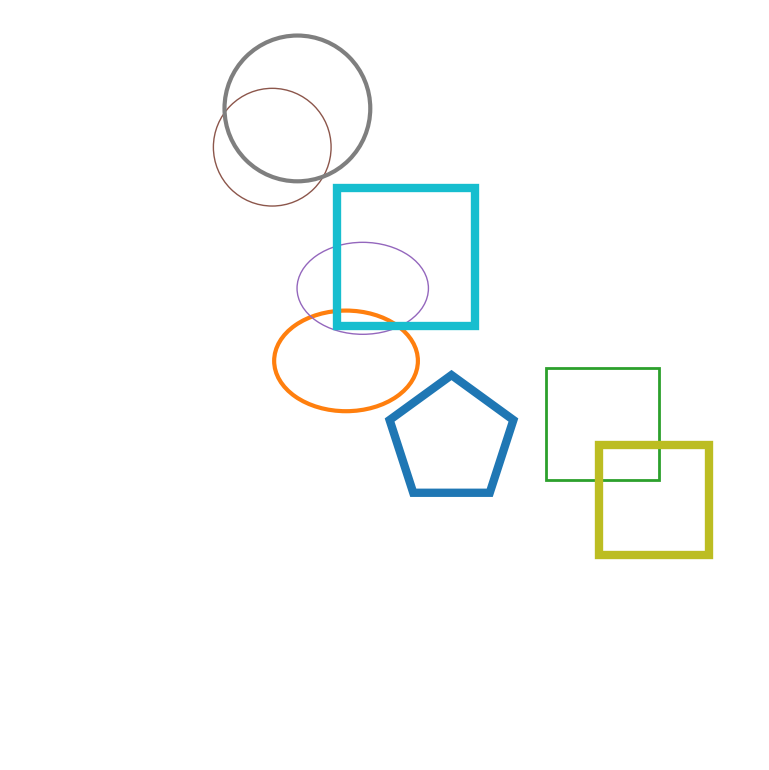[{"shape": "pentagon", "thickness": 3, "radius": 0.42, "center": [0.586, 0.428]}, {"shape": "oval", "thickness": 1.5, "radius": 0.47, "center": [0.449, 0.531]}, {"shape": "square", "thickness": 1, "radius": 0.37, "center": [0.782, 0.449]}, {"shape": "oval", "thickness": 0.5, "radius": 0.43, "center": [0.471, 0.626]}, {"shape": "circle", "thickness": 0.5, "radius": 0.38, "center": [0.354, 0.809]}, {"shape": "circle", "thickness": 1.5, "radius": 0.47, "center": [0.386, 0.859]}, {"shape": "square", "thickness": 3, "radius": 0.36, "center": [0.849, 0.351]}, {"shape": "square", "thickness": 3, "radius": 0.45, "center": [0.527, 0.666]}]